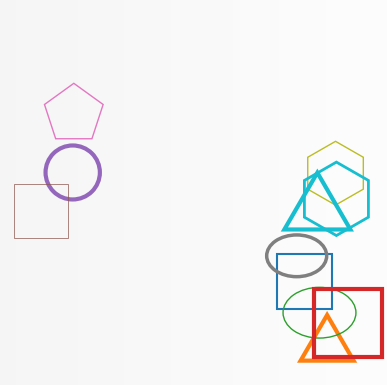[{"shape": "square", "thickness": 1.5, "radius": 0.36, "center": [0.786, 0.269]}, {"shape": "triangle", "thickness": 3, "radius": 0.39, "center": [0.844, 0.103]}, {"shape": "oval", "thickness": 1, "radius": 0.47, "center": [0.825, 0.188]}, {"shape": "square", "thickness": 3, "radius": 0.44, "center": [0.897, 0.161]}, {"shape": "circle", "thickness": 3, "radius": 0.35, "center": [0.188, 0.552]}, {"shape": "square", "thickness": 0.5, "radius": 0.35, "center": [0.106, 0.453]}, {"shape": "pentagon", "thickness": 1, "radius": 0.4, "center": [0.19, 0.704]}, {"shape": "oval", "thickness": 2.5, "radius": 0.39, "center": [0.766, 0.336]}, {"shape": "hexagon", "thickness": 1, "radius": 0.41, "center": [0.866, 0.55]}, {"shape": "triangle", "thickness": 3, "radius": 0.49, "center": [0.819, 0.453]}, {"shape": "hexagon", "thickness": 2, "radius": 0.48, "center": [0.868, 0.484]}]